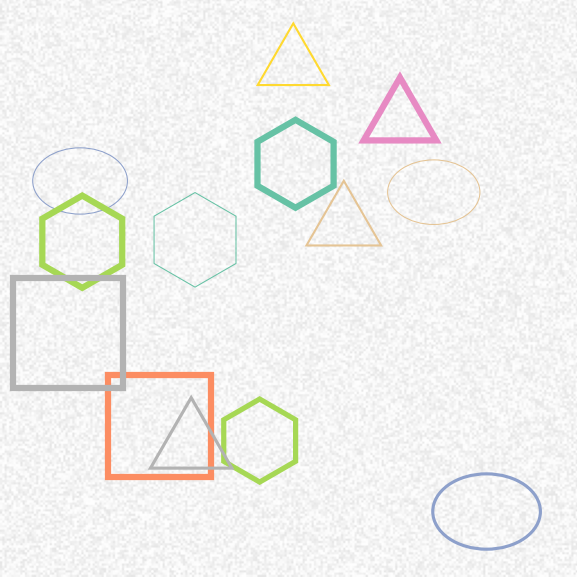[{"shape": "hexagon", "thickness": 0.5, "radius": 0.41, "center": [0.338, 0.584]}, {"shape": "hexagon", "thickness": 3, "radius": 0.38, "center": [0.512, 0.716]}, {"shape": "square", "thickness": 3, "radius": 0.44, "center": [0.276, 0.261]}, {"shape": "oval", "thickness": 1.5, "radius": 0.47, "center": [0.843, 0.113]}, {"shape": "oval", "thickness": 0.5, "radius": 0.41, "center": [0.139, 0.686]}, {"shape": "triangle", "thickness": 3, "radius": 0.36, "center": [0.693, 0.792]}, {"shape": "hexagon", "thickness": 3, "radius": 0.4, "center": [0.142, 0.581]}, {"shape": "hexagon", "thickness": 2.5, "radius": 0.36, "center": [0.45, 0.236]}, {"shape": "triangle", "thickness": 1, "radius": 0.36, "center": [0.508, 0.887]}, {"shape": "oval", "thickness": 0.5, "radius": 0.4, "center": [0.751, 0.666]}, {"shape": "triangle", "thickness": 1, "radius": 0.37, "center": [0.595, 0.611]}, {"shape": "triangle", "thickness": 1.5, "radius": 0.41, "center": [0.331, 0.229]}, {"shape": "square", "thickness": 3, "radius": 0.47, "center": [0.118, 0.423]}]